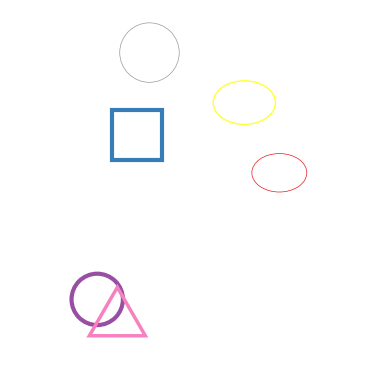[{"shape": "oval", "thickness": 0.5, "radius": 0.36, "center": [0.726, 0.551]}, {"shape": "square", "thickness": 3, "radius": 0.33, "center": [0.355, 0.649]}, {"shape": "circle", "thickness": 3, "radius": 0.33, "center": [0.253, 0.222]}, {"shape": "oval", "thickness": 1, "radius": 0.4, "center": [0.635, 0.733]}, {"shape": "triangle", "thickness": 2.5, "radius": 0.42, "center": [0.305, 0.17]}, {"shape": "circle", "thickness": 0.5, "radius": 0.39, "center": [0.388, 0.863]}]